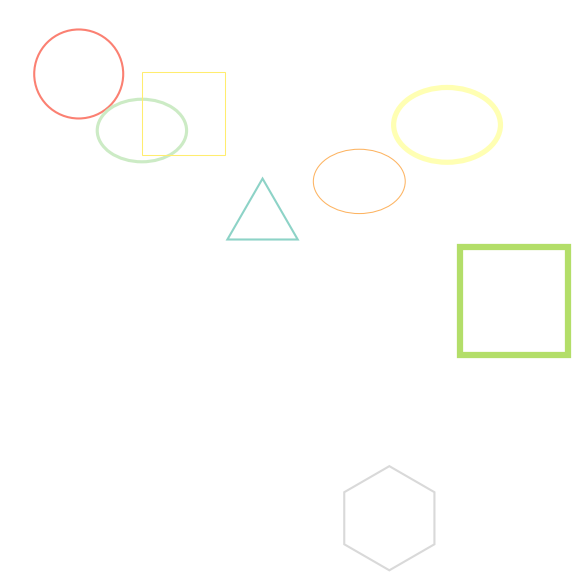[{"shape": "triangle", "thickness": 1, "radius": 0.35, "center": [0.455, 0.62]}, {"shape": "oval", "thickness": 2.5, "radius": 0.46, "center": [0.774, 0.783]}, {"shape": "circle", "thickness": 1, "radius": 0.39, "center": [0.136, 0.871]}, {"shape": "oval", "thickness": 0.5, "radius": 0.4, "center": [0.622, 0.685]}, {"shape": "square", "thickness": 3, "radius": 0.47, "center": [0.89, 0.478]}, {"shape": "hexagon", "thickness": 1, "radius": 0.45, "center": [0.674, 0.102]}, {"shape": "oval", "thickness": 1.5, "radius": 0.39, "center": [0.246, 0.773]}, {"shape": "square", "thickness": 0.5, "radius": 0.36, "center": [0.318, 0.803]}]